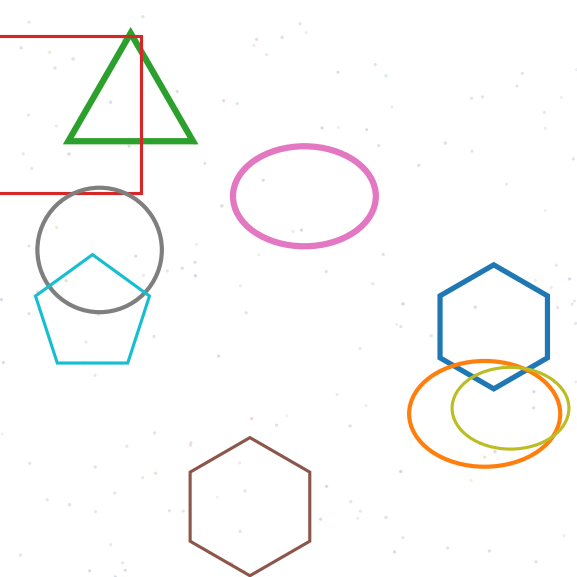[{"shape": "hexagon", "thickness": 2.5, "radius": 0.54, "center": [0.855, 0.433]}, {"shape": "oval", "thickness": 2, "radius": 0.65, "center": [0.839, 0.283]}, {"shape": "triangle", "thickness": 3, "radius": 0.62, "center": [0.226, 0.817]}, {"shape": "square", "thickness": 1.5, "radius": 0.68, "center": [0.109, 0.801]}, {"shape": "hexagon", "thickness": 1.5, "radius": 0.6, "center": [0.433, 0.122]}, {"shape": "oval", "thickness": 3, "radius": 0.62, "center": [0.527, 0.659]}, {"shape": "circle", "thickness": 2, "radius": 0.54, "center": [0.173, 0.566]}, {"shape": "oval", "thickness": 1.5, "radius": 0.51, "center": [0.884, 0.292]}, {"shape": "pentagon", "thickness": 1.5, "radius": 0.52, "center": [0.16, 0.454]}]